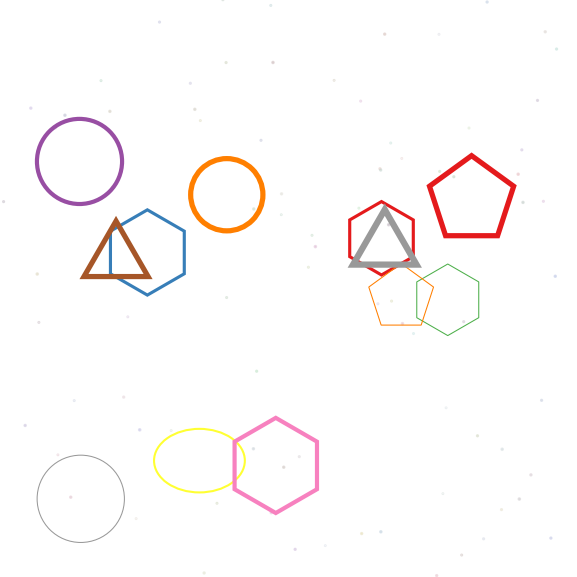[{"shape": "hexagon", "thickness": 1.5, "radius": 0.32, "center": [0.661, 0.587]}, {"shape": "pentagon", "thickness": 2.5, "radius": 0.38, "center": [0.817, 0.653]}, {"shape": "hexagon", "thickness": 1.5, "radius": 0.37, "center": [0.255, 0.562]}, {"shape": "hexagon", "thickness": 0.5, "radius": 0.31, "center": [0.775, 0.48]}, {"shape": "circle", "thickness": 2, "radius": 0.37, "center": [0.138, 0.72]}, {"shape": "circle", "thickness": 2.5, "radius": 0.31, "center": [0.393, 0.662]}, {"shape": "pentagon", "thickness": 0.5, "radius": 0.29, "center": [0.695, 0.484]}, {"shape": "oval", "thickness": 1, "radius": 0.39, "center": [0.345, 0.201]}, {"shape": "triangle", "thickness": 2.5, "radius": 0.32, "center": [0.201, 0.552]}, {"shape": "hexagon", "thickness": 2, "radius": 0.41, "center": [0.478, 0.193]}, {"shape": "triangle", "thickness": 3, "radius": 0.32, "center": [0.666, 0.573]}, {"shape": "circle", "thickness": 0.5, "radius": 0.38, "center": [0.14, 0.135]}]